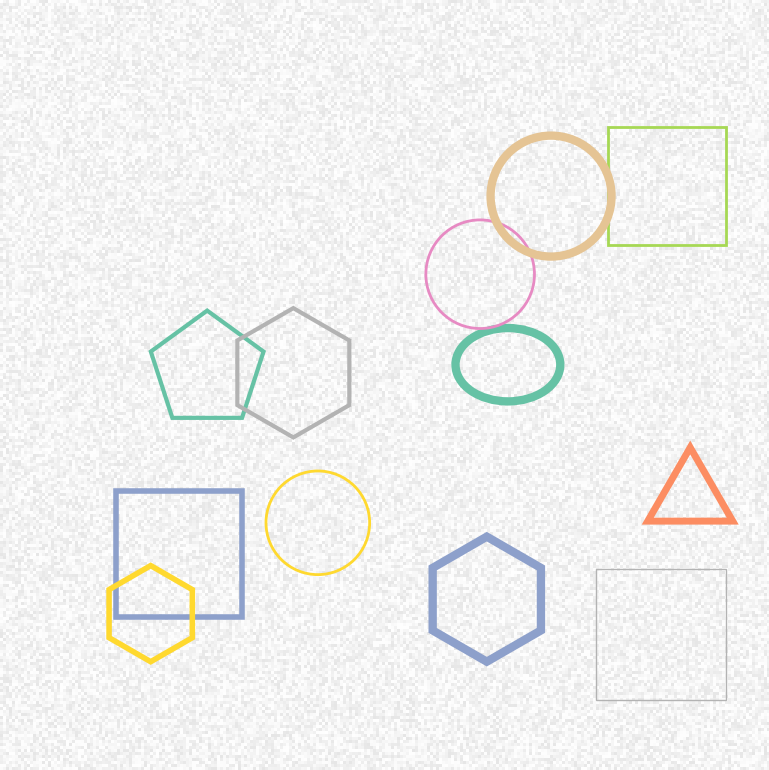[{"shape": "oval", "thickness": 3, "radius": 0.34, "center": [0.66, 0.526]}, {"shape": "pentagon", "thickness": 1.5, "radius": 0.38, "center": [0.269, 0.52]}, {"shape": "triangle", "thickness": 2.5, "radius": 0.32, "center": [0.896, 0.355]}, {"shape": "square", "thickness": 2, "radius": 0.41, "center": [0.233, 0.28]}, {"shape": "hexagon", "thickness": 3, "radius": 0.41, "center": [0.632, 0.222]}, {"shape": "circle", "thickness": 1, "radius": 0.35, "center": [0.624, 0.644]}, {"shape": "square", "thickness": 1, "radius": 0.38, "center": [0.866, 0.759]}, {"shape": "hexagon", "thickness": 2, "radius": 0.31, "center": [0.196, 0.203]}, {"shape": "circle", "thickness": 1, "radius": 0.34, "center": [0.413, 0.321]}, {"shape": "circle", "thickness": 3, "radius": 0.39, "center": [0.716, 0.745]}, {"shape": "hexagon", "thickness": 1.5, "radius": 0.42, "center": [0.381, 0.516]}, {"shape": "square", "thickness": 0.5, "radius": 0.42, "center": [0.858, 0.176]}]